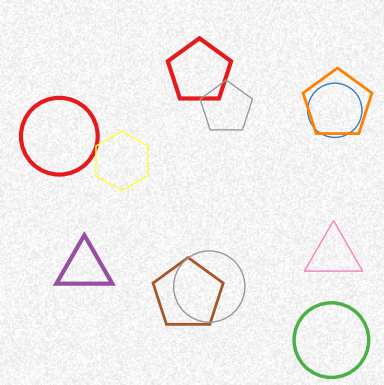[{"shape": "circle", "thickness": 3, "radius": 0.5, "center": [0.154, 0.646]}, {"shape": "pentagon", "thickness": 3, "radius": 0.43, "center": [0.518, 0.814]}, {"shape": "circle", "thickness": 1, "radius": 0.35, "center": [0.87, 0.714]}, {"shape": "circle", "thickness": 2.5, "radius": 0.48, "center": [0.861, 0.117]}, {"shape": "triangle", "thickness": 3, "radius": 0.42, "center": [0.219, 0.305]}, {"shape": "pentagon", "thickness": 2, "radius": 0.47, "center": [0.877, 0.729]}, {"shape": "hexagon", "thickness": 1, "radius": 0.39, "center": [0.317, 0.582]}, {"shape": "pentagon", "thickness": 2, "radius": 0.48, "center": [0.489, 0.235]}, {"shape": "triangle", "thickness": 1, "radius": 0.44, "center": [0.866, 0.34]}, {"shape": "pentagon", "thickness": 1, "radius": 0.36, "center": [0.588, 0.72]}, {"shape": "circle", "thickness": 1, "radius": 0.46, "center": [0.544, 0.256]}]